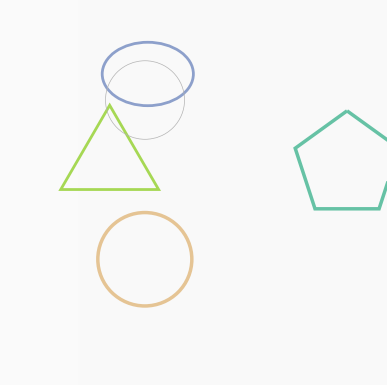[{"shape": "pentagon", "thickness": 2.5, "radius": 0.7, "center": [0.896, 0.571]}, {"shape": "oval", "thickness": 2, "radius": 0.59, "center": [0.381, 0.808]}, {"shape": "triangle", "thickness": 2, "radius": 0.73, "center": [0.283, 0.581]}, {"shape": "circle", "thickness": 2.5, "radius": 0.61, "center": [0.374, 0.327]}, {"shape": "circle", "thickness": 0.5, "radius": 0.51, "center": [0.374, 0.74]}]